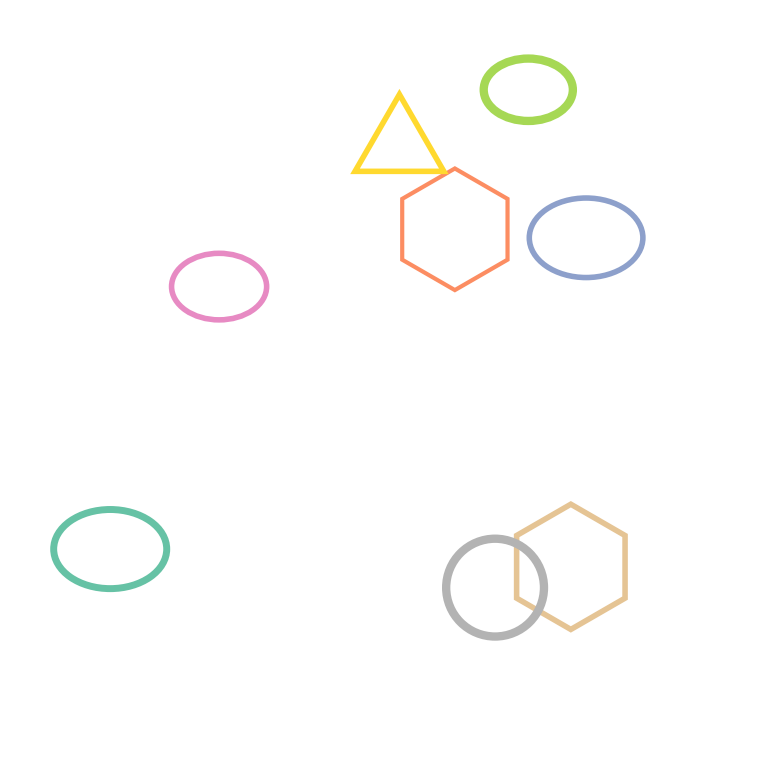[{"shape": "oval", "thickness": 2.5, "radius": 0.37, "center": [0.143, 0.287]}, {"shape": "hexagon", "thickness": 1.5, "radius": 0.39, "center": [0.591, 0.702]}, {"shape": "oval", "thickness": 2, "radius": 0.37, "center": [0.761, 0.691]}, {"shape": "oval", "thickness": 2, "radius": 0.31, "center": [0.285, 0.628]}, {"shape": "oval", "thickness": 3, "radius": 0.29, "center": [0.686, 0.883]}, {"shape": "triangle", "thickness": 2, "radius": 0.33, "center": [0.519, 0.811]}, {"shape": "hexagon", "thickness": 2, "radius": 0.41, "center": [0.741, 0.264]}, {"shape": "circle", "thickness": 3, "radius": 0.32, "center": [0.643, 0.237]}]